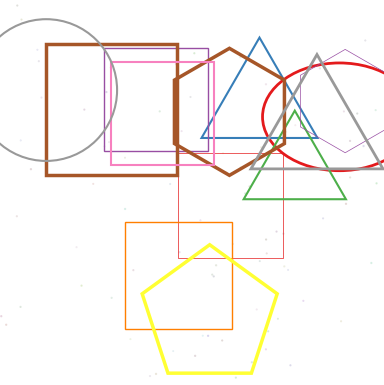[{"shape": "square", "thickness": 0.5, "radius": 0.68, "center": [0.599, 0.465]}, {"shape": "oval", "thickness": 2, "radius": 1.0, "center": [0.882, 0.697]}, {"shape": "triangle", "thickness": 1.5, "radius": 0.87, "center": [0.674, 0.729]}, {"shape": "triangle", "thickness": 1.5, "radius": 0.77, "center": [0.766, 0.559]}, {"shape": "square", "thickness": 1, "radius": 0.67, "center": [0.405, 0.741]}, {"shape": "hexagon", "thickness": 0.5, "radius": 0.67, "center": [0.897, 0.737]}, {"shape": "square", "thickness": 1, "radius": 0.7, "center": [0.464, 0.284]}, {"shape": "pentagon", "thickness": 2.5, "radius": 0.92, "center": [0.545, 0.18]}, {"shape": "hexagon", "thickness": 2.5, "radius": 0.82, "center": [0.596, 0.71]}, {"shape": "square", "thickness": 2.5, "radius": 0.85, "center": [0.289, 0.716]}, {"shape": "square", "thickness": 1.5, "radius": 0.67, "center": [0.421, 0.706]}, {"shape": "triangle", "thickness": 2, "radius": 0.99, "center": [0.823, 0.66]}, {"shape": "circle", "thickness": 1.5, "radius": 0.92, "center": [0.12, 0.766]}]